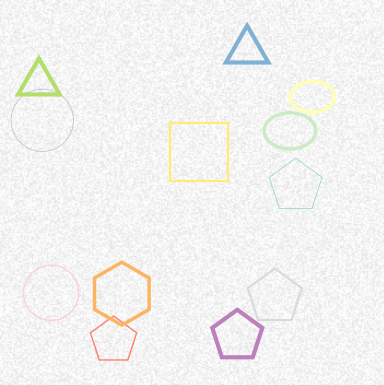[{"shape": "pentagon", "thickness": 0.5, "radius": 0.36, "center": [0.768, 0.517]}, {"shape": "oval", "thickness": 2.5, "radius": 0.29, "center": [0.812, 0.748]}, {"shape": "circle", "thickness": 0.5, "radius": 0.41, "center": [0.11, 0.688]}, {"shape": "pentagon", "thickness": 1, "radius": 0.32, "center": [0.295, 0.116]}, {"shape": "triangle", "thickness": 3, "radius": 0.32, "center": [0.642, 0.87]}, {"shape": "hexagon", "thickness": 2.5, "radius": 0.41, "center": [0.316, 0.237]}, {"shape": "triangle", "thickness": 3, "radius": 0.31, "center": [0.101, 0.786]}, {"shape": "circle", "thickness": 1, "radius": 0.36, "center": [0.133, 0.239]}, {"shape": "pentagon", "thickness": 1.5, "radius": 0.37, "center": [0.714, 0.229]}, {"shape": "pentagon", "thickness": 3, "radius": 0.34, "center": [0.616, 0.127]}, {"shape": "oval", "thickness": 2.5, "radius": 0.34, "center": [0.753, 0.66]}, {"shape": "square", "thickness": 1.5, "radius": 0.38, "center": [0.517, 0.604]}]